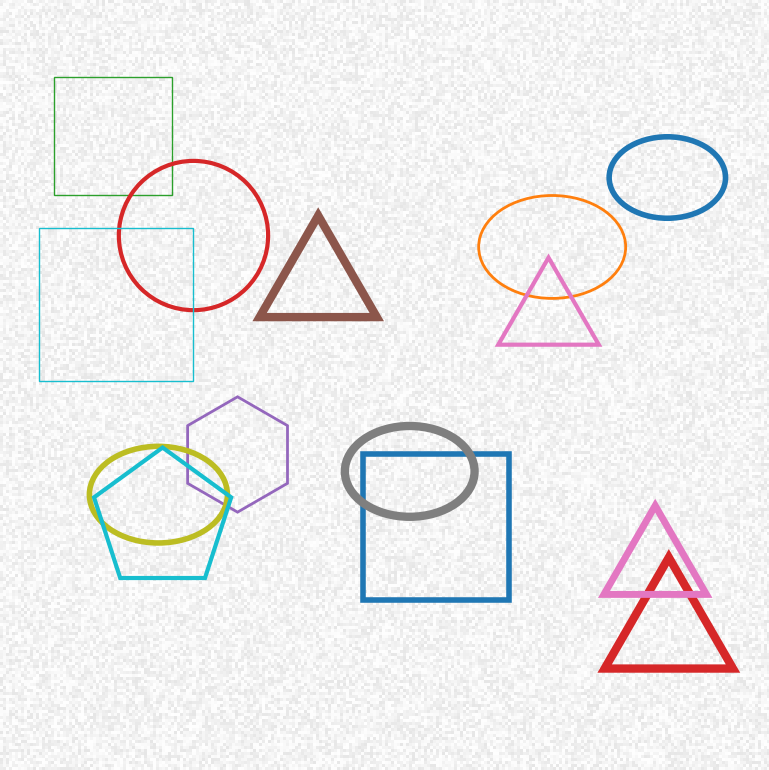[{"shape": "square", "thickness": 2, "radius": 0.47, "center": [0.566, 0.315]}, {"shape": "oval", "thickness": 2, "radius": 0.38, "center": [0.867, 0.769]}, {"shape": "oval", "thickness": 1, "radius": 0.48, "center": [0.717, 0.679]}, {"shape": "square", "thickness": 0.5, "radius": 0.38, "center": [0.147, 0.823]}, {"shape": "triangle", "thickness": 3, "radius": 0.48, "center": [0.869, 0.18]}, {"shape": "circle", "thickness": 1.5, "radius": 0.48, "center": [0.251, 0.694]}, {"shape": "hexagon", "thickness": 1, "radius": 0.37, "center": [0.309, 0.41]}, {"shape": "triangle", "thickness": 3, "radius": 0.44, "center": [0.413, 0.632]}, {"shape": "triangle", "thickness": 2.5, "radius": 0.38, "center": [0.851, 0.266]}, {"shape": "triangle", "thickness": 1.5, "radius": 0.38, "center": [0.712, 0.59]}, {"shape": "oval", "thickness": 3, "radius": 0.42, "center": [0.532, 0.388]}, {"shape": "oval", "thickness": 2, "radius": 0.45, "center": [0.206, 0.358]}, {"shape": "pentagon", "thickness": 1.5, "radius": 0.47, "center": [0.211, 0.325]}, {"shape": "square", "thickness": 0.5, "radius": 0.5, "center": [0.151, 0.605]}]